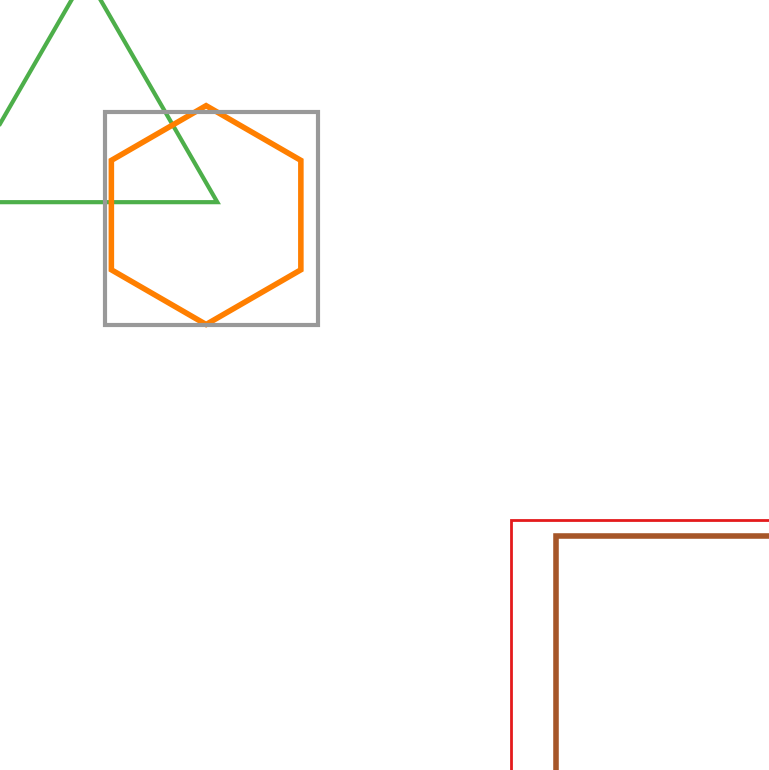[{"shape": "square", "thickness": 1, "radius": 0.95, "center": [0.853, 0.135]}, {"shape": "triangle", "thickness": 1.5, "radius": 0.98, "center": [0.112, 0.836]}, {"shape": "hexagon", "thickness": 2, "radius": 0.71, "center": [0.268, 0.721]}, {"shape": "square", "thickness": 2, "radius": 0.79, "center": [0.882, 0.145]}, {"shape": "square", "thickness": 1.5, "radius": 0.69, "center": [0.275, 0.716]}]